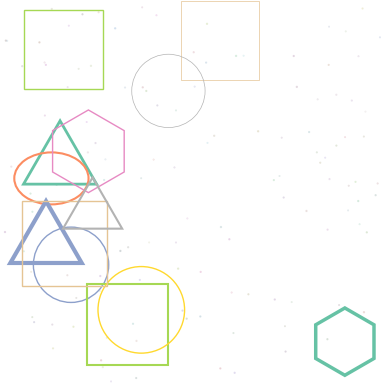[{"shape": "triangle", "thickness": 2, "radius": 0.55, "center": [0.156, 0.577]}, {"shape": "hexagon", "thickness": 2.5, "radius": 0.44, "center": [0.896, 0.113]}, {"shape": "oval", "thickness": 1.5, "radius": 0.48, "center": [0.134, 0.537]}, {"shape": "triangle", "thickness": 3, "radius": 0.54, "center": [0.12, 0.37]}, {"shape": "circle", "thickness": 1, "radius": 0.49, "center": [0.185, 0.312]}, {"shape": "hexagon", "thickness": 1, "radius": 0.54, "center": [0.23, 0.607]}, {"shape": "square", "thickness": 1, "radius": 0.51, "center": [0.165, 0.872]}, {"shape": "square", "thickness": 1.5, "radius": 0.52, "center": [0.331, 0.157]}, {"shape": "circle", "thickness": 1, "radius": 0.56, "center": [0.367, 0.195]}, {"shape": "square", "thickness": 1, "radius": 0.55, "center": [0.167, 0.368]}, {"shape": "square", "thickness": 0.5, "radius": 0.51, "center": [0.572, 0.895]}, {"shape": "circle", "thickness": 0.5, "radius": 0.48, "center": [0.437, 0.764]}, {"shape": "triangle", "thickness": 1.5, "radius": 0.44, "center": [0.241, 0.45]}]